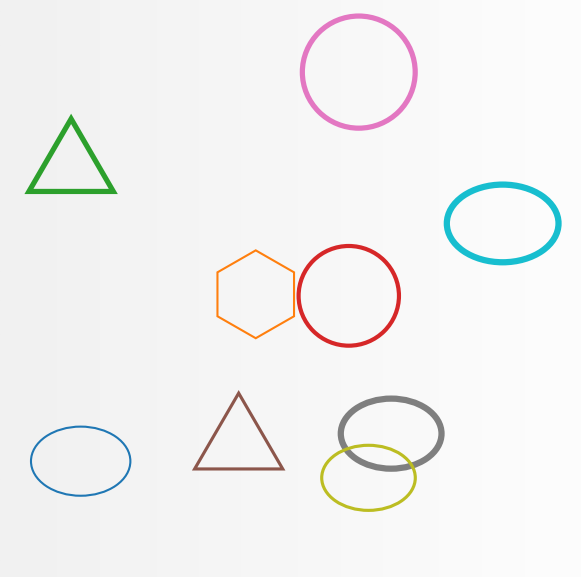[{"shape": "oval", "thickness": 1, "radius": 0.43, "center": [0.139, 0.201]}, {"shape": "hexagon", "thickness": 1, "radius": 0.38, "center": [0.44, 0.49]}, {"shape": "triangle", "thickness": 2.5, "radius": 0.42, "center": [0.122, 0.71]}, {"shape": "circle", "thickness": 2, "radius": 0.43, "center": [0.6, 0.487]}, {"shape": "triangle", "thickness": 1.5, "radius": 0.44, "center": [0.411, 0.231]}, {"shape": "circle", "thickness": 2.5, "radius": 0.49, "center": [0.617, 0.874]}, {"shape": "oval", "thickness": 3, "radius": 0.43, "center": [0.673, 0.248]}, {"shape": "oval", "thickness": 1.5, "radius": 0.4, "center": [0.634, 0.172]}, {"shape": "oval", "thickness": 3, "radius": 0.48, "center": [0.865, 0.612]}]